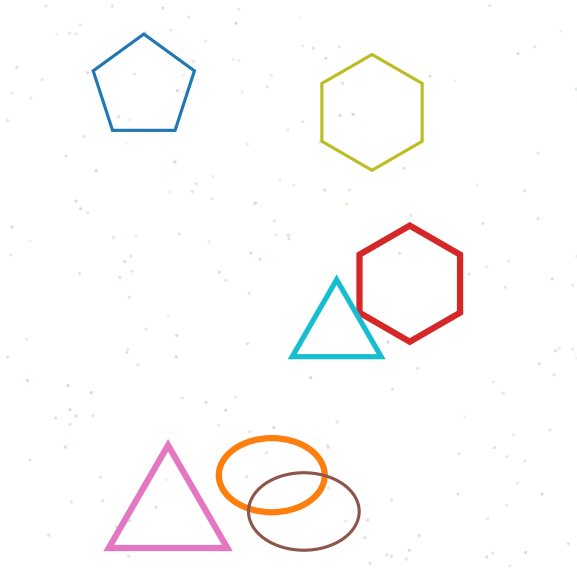[{"shape": "pentagon", "thickness": 1.5, "radius": 0.46, "center": [0.249, 0.848]}, {"shape": "oval", "thickness": 3, "radius": 0.46, "center": [0.471, 0.176]}, {"shape": "hexagon", "thickness": 3, "radius": 0.5, "center": [0.71, 0.508]}, {"shape": "oval", "thickness": 1.5, "radius": 0.48, "center": [0.526, 0.113]}, {"shape": "triangle", "thickness": 3, "radius": 0.59, "center": [0.291, 0.109]}, {"shape": "hexagon", "thickness": 1.5, "radius": 0.5, "center": [0.644, 0.805]}, {"shape": "triangle", "thickness": 2.5, "radius": 0.44, "center": [0.583, 0.426]}]